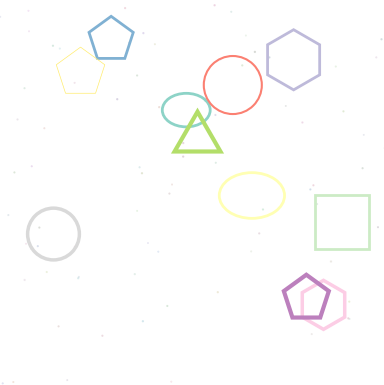[{"shape": "oval", "thickness": 2, "radius": 0.31, "center": [0.484, 0.714]}, {"shape": "oval", "thickness": 2, "radius": 0.42, "center": [0.654, 0.492]}, {"shape": "hexagon", "thickness": 2, "radius": 0.39, "center": [0.763, 0.845]}, {"shape": "circle", "thickness": 1.5, "radius": 0.38, "center": [0.605, 0.779]}, {"shape": "pentagon", "thickness": 2, "radius": 0.3, "center": [0.289, 0.897]}, {"shape": "triangle", "thickness": 3, "radius": 0.34, "center": [0.513, 0.641]}, {"shape": "hexagon", "thickness": 2.5, "radius": 0.32, "center": [0.84, 0.208]}, {"shape": "circle", "thickness": 2.5, "radius": 0.34, "center": [0.139, 0.392]}, {"shape": "pentagon", "thickness": 3, "radius": 0.31, "center": [0.796, 0.225]}, {"shape": "square", "thickness": 2, "radius": 0.35, "center": [0.888, 0.423]}, {"shape": "pentagon", "thickness": 0.5, "radius": 0.33, "center": [0.209, 0.811]}]